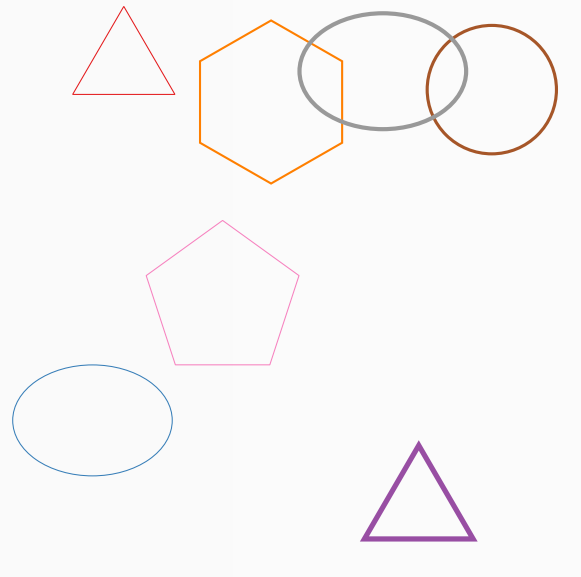[{"shape": "triangle", "thickness": 0.5, "radius": 0.51, "center": [0.213, 0.886]}, {"shape": "oval", "thickness": 0.5, "radius": 0.69, "center": [0.159, 0.271]}, {"shape": "triangle", "thickness": 2.5, "radius": 0.54, "center": [0.72, 0.12]}, {"shape": "hexagon", "thickness": 1, "radius": 0.71, "center": [0.466, 0.823]}, {"shape": "circle", "thickness": 1.5, "radius": 0.56, "center": [0.846, 0.844]}, {"shape": "pentagon", "thickness": 0.5, "radius": 0.69, "center": [0.383, 0.479]}, {"shape": "oval", "thickness": 2, "radius": 0.72, "center": [0.659, 0.876]}]